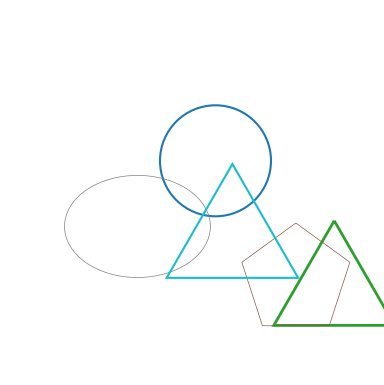[{"shape": "circle", "thickness": 1.5, "radius": 0.72, "center": [0.56, 0.582]}, {"shape": "triangle", "thickness": 2, "radius": 0.91, "center": [0.868, 0.245]}, {"shape": "pentagon", "thickness": 0.5, "radius": 0.74, "center": [0.768, 0.273]}, {"shape": "oval", "thickness": 0.5, "radius": 0.95, "center": [0.357, 0.412]}, {"shape": "triangle", "thickness": 1.5, "radius": 0.99, "center": [0.604, 0.377]}]